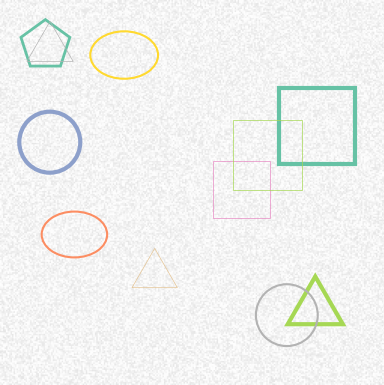[{"shape": "pentagon", "thickness": 2, "radius": 0.33, "center": [0.118, 0.882]}, {"shape": "square", "thickness": 3, "radius": 0.49, "center": [0.823, 0.672]}, {"shape": "oval", "thickness": 1.5, "radius": 0.43, "center": [0.193, 0.391]}, {"shape": "circle", "thickness": 3, "radius": 0.4, "center": [0.129, 0.631]}, {"shape": "square", "thickness": 0.5, "radius": 0.37, "center": [0.627, 0.508]}, {"shape": "triangle", "thickness": 3, "radius": 0.41, "center": [0.819, 0.199]}, {"shape": "square", "thickness": 0.5, "radius": 0.45, "center": [0.695, 0.598]}, {"shape": "oval", "thickness": 1.5, "radius": 0.44, "center": [0.322, 0.857]}, {"shape": "triangle", "thickness": 0.5, "radius": 0.34, "center": [0.402, 0.287]}, {"shape": "circle", "thickness": 1.5, "radius": 0.4, "center": [0.745, 0.181]}, {"shape": "triangle", "thickness": 0.5, "radius": 0.35, "center": [0.13, 0.875]}]